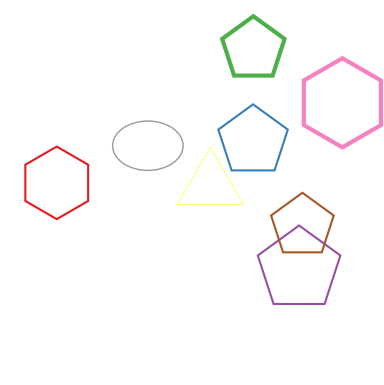[{"shape": "hexagon", "thickness": 1.5, "radius": 0.47, "center": [0.147, 0.525]}, {"shape": "pentagon", "thickness": 1.5, "radius": 0.47, "center": [0.657, 0.634]}, {"shape": "pentagon", "thickness": 3, "radius": 0.43, "center": [0.658, 0.873]}, {"shape": "pentagon", "thickness": 1.5, "radius": 0.56, "center": [0.777, 0.302]}, {"shape": "triangle", "thickness": 0.5, "radius": 0.5, "center": [0.546, 0.518]}, {"shape": "pentagon", "thickness": 1.5, "radius": 0.43, "center": [0.785, 0.414]}, {"shape": "hexagon", "thickness": 3, "radius": 0.58, "center": [0.889, 0.733]}, {"shape": "oval", "thickness": 1, "radius": 0.46, "center": [0.384, 0.622]}]